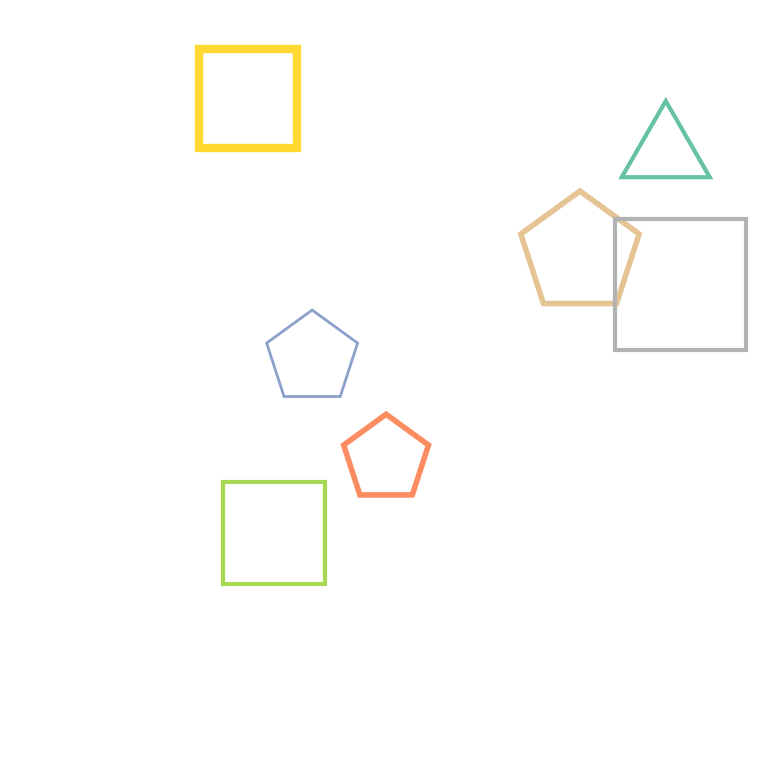[{"shape": "triangle", "thickness": 1.5, "radius": 0.33, "center": [0.865, 0.803]}, {"shape": "pentagon", "thickness": 2, "radius": 0.29, "center": [0.501, 0.404]}, {"shape": "pentagon", "thickness": 1, "radius": 0.31, "center": [0.405, 0.535]}, {"shape": "square", "thickness": 1.5, "radius": 0.33, "center": [0.356, 0.308]}, {"shape": "square", "thickness": 3, "radius": 0.32, "center": [0.322, 0.872]}, {"shape": "pentagon", "thickness": 2, "radius": 0.4, "center": [0.753, 0.671]}, {"shape": "square", "thickness": 1.5, "radius": 0.42, "center": [0.884, 0.63]}]